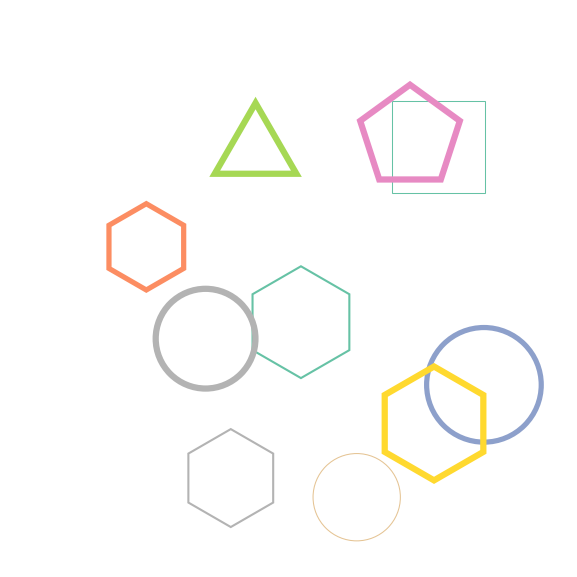[{"shape": "hexagon", "thickness": 1, "radius": 0.48, "center": [0.521, 0.441]}, {"shape": "square", "thickness": 0.5, "radius": 0.4, "center": [0.759, 0.745]}, {"shape": "hexagon", "thickness": 2.5, "radius": 0.37, "center": [0.253, 0.572]}, {"shape": "circle", "thickness": 2.5, "radius": 0.5, "center": [0.838, 0.333]}, {"shape": "pentagon", "thickness": 3, "radius": 0.45, "center": [0.71, 0.762]}, {"shape": "triangle", "thickness": 3, "radius": 0.41, "center": [0.443, 0.739]}, {"shape": "hexagon", "thickness": 3, "radius": 0.49, "center": [0.752, 0.266]}, {"shape": "circle", "thickness": 0.5, "radius": 0.38, "center": [0.618, 0.138]}, {"shape": "circle", "thickness": 3, "radius": 0.43, "center": [0.356, 0.413]}, {"shape": "hexagon", "thickness": 1, "radius": 0.42, "center": [0.4, 0.171]}]